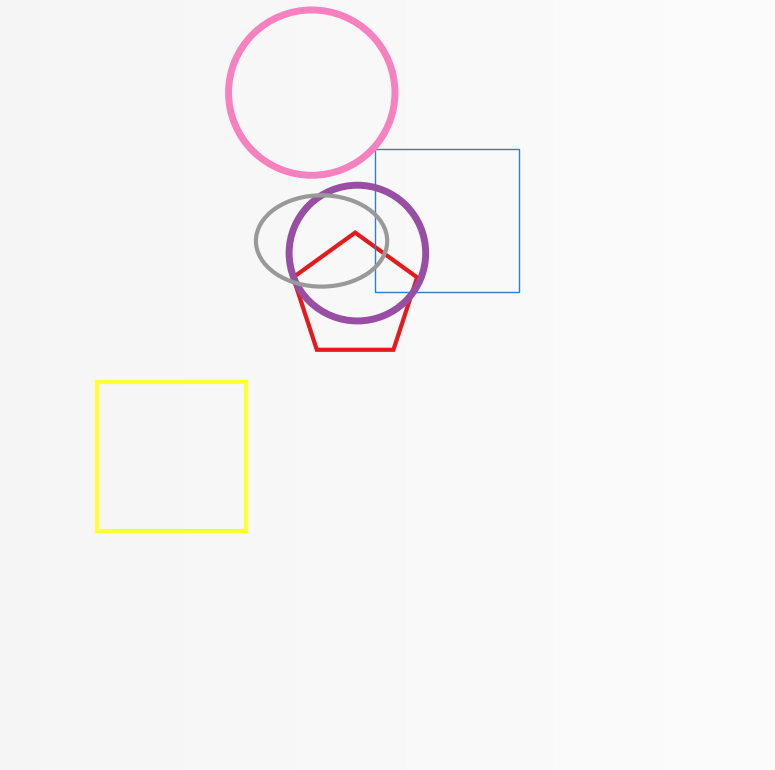[{"shape": "pentagon", "thickness": 1.5, "radius": 0.42, "center": [0.458, 0.614]}, {"shape": "square", "thickness": 0.5, "radius": 0.47, "center": [0.577, 0.714]}, {"shape": "circle", "thickness": 2.5, "radius": 0.44, "center": [0.461, 0.671]}, {"shape": "square", "thickness": 1.5, "radius": 0.48, "center": [0.221, 0.407]}, {"shape": "circle", "thickness": 2.5, "radius": 0.54, "center": [0.402, 0.88]}, {"shape": "oval", "thickness": 1.5, "radius": 0.42, "center": [0.415, 0.687]}]